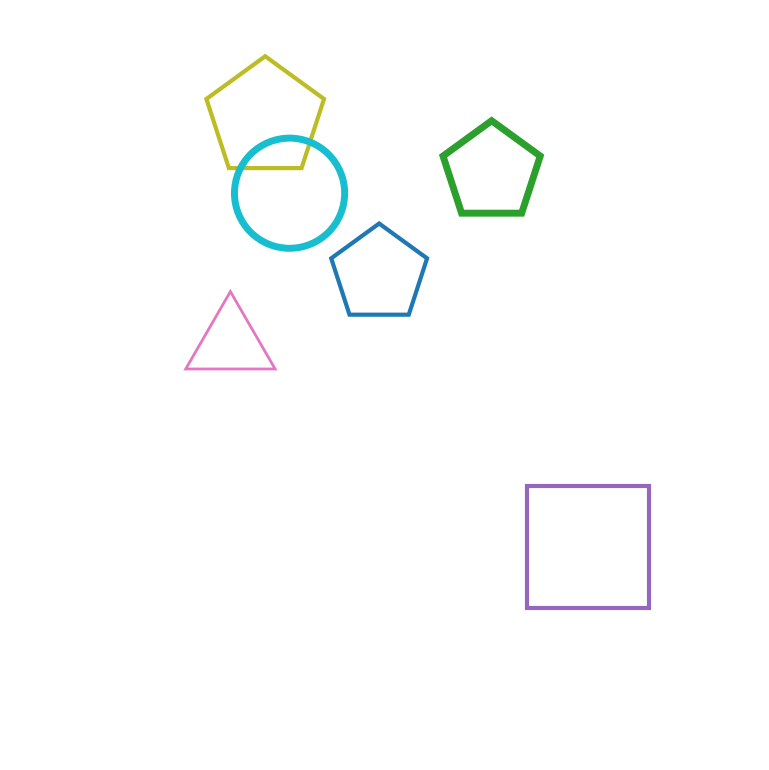[{"shape": "pentagon", "thickness": 1.5, "radius": 0.33, "center": [0.492, 0.644]}, {"shape": "pentagon", "thickness": 2.5, "radius": 0.33, "center": [0.638, 0.777]}, {"shape": "square", "thickness": 1.5, "radius": 0.4, "center": [0.763, 0.289]}, {"shape": "triangle", "thickness": 1, "radius": 0.34, "center": [0.299, 0.554]}, {"shape": "pentagon", "thickness": 1.5, "radius": 0.4, "center": [0.344, 0.847]}, {"shape": "circle", "thickness": 2.5, "radius": 0.36, "center": [0.376, 0.749]}]